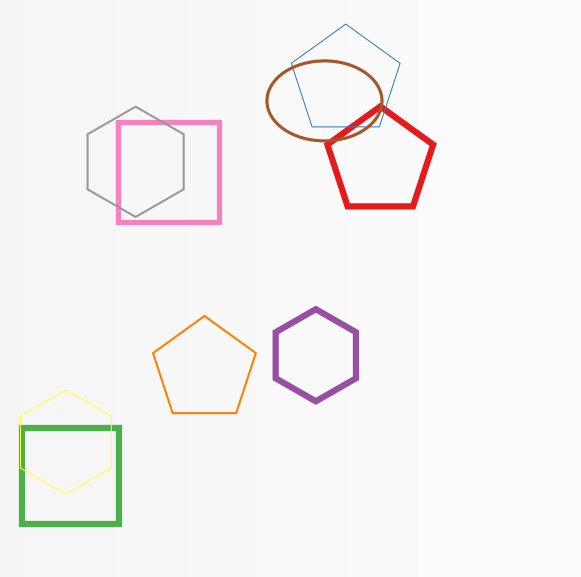[{"shape": "pentagon", "thickness": 3, "radius": 0.48, "center": [0.654, 0.719]}, {"shape": "pentagon", "thickness": 0.5, "radius": 0.49, "center": [0.595, 0.859]}, {"shape": "square", "thickness": 3, "radius": 0.42, "center": [0.121, 0.175]}, {"shape": "hexagon", "thickness": 3, "radius": 0.4, "center": [0.543, 0.384]}, {"shape": "pentagon", "thickness": 1, "radius": 0.46, "center": [0.352, 0.359]}, {"shape": "hexagon", "thickness": 0.5, "radius": 0.45, "center": [0.113, 0.234]}, {"shape": "oval", "thickness": 1.5, "radius": 0.49, "center": [0.558, 0.824]}, {"shape": "square", "thickness": 2.5, "radius": 0.43, "center": [0.29, 0.701]}, {"shape": "hexagon", "thickness": 1, "radius": 0.48, "center": [0.233, 0.719]}]